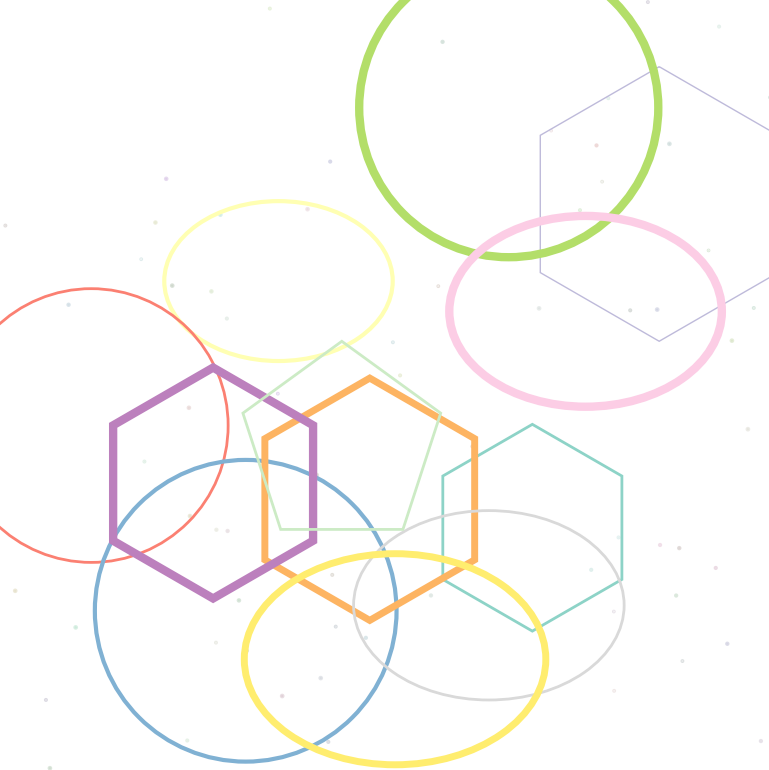[{"shape": "hexagon", "thickness": 1, "radius": 0.67, "center": [0.691, 0.315]}, {"shape": "oval", "thickness": 1.5, "radius": 0.74, "center": [0.362, 0.635]}, {"shape": "hexagon", "thickness": 0.5, "radius": 0.89, "center": [0.856, 0.735]}, {"shape": "circle", "thickness": 1, "radius": 0.89, "center": [0.119, 0.447]}, {"shape": "circle", "thickness": 1.5, "radius": 0.98, "center": [0.319, 0.207]}, {"shape": "hexagon", "thickness": 2.5, "radius": 0.79, "center": [0.48, 0.352]}, {"shape": "circle", "thickness": 3, "radius": 0.97, "center": [0.661, 0.86]}, {"shape": "oval", "thickness": 3, "radius": 0.88, "center": [0.76, 0.596]}, {"shape": "oval", "thickness": 1, "radius": 0.88, "center": [0.635, 0.214]}, {"shape": "hexagon", "thickness": 3, "radius": 0.75, "center": [0.277, 0.373]}, {"shape": "pentagon", "thickness": 1, "radius": 0.68, "center": [0.444, 0.422]}, {"shape": "oval", "thickness": 2.5, "radius": 0.98, "center": [0.513, 0.144]}]